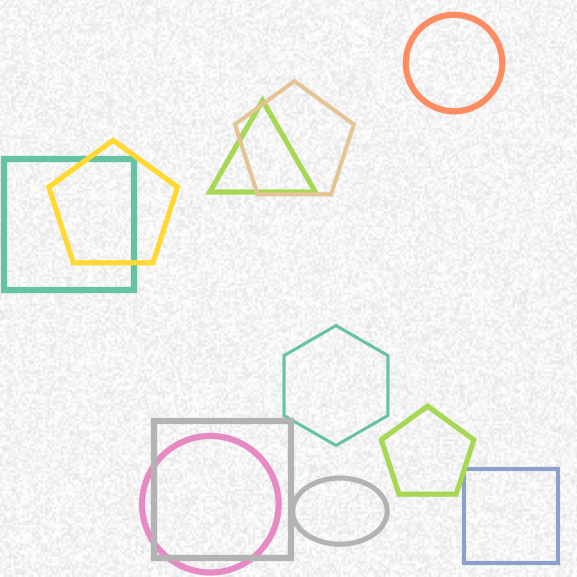[{"shape": "square", "thickness": 3, "radius": 0.56, "center": [0.12, 0.611]}, {"shape": "hexagon", "thickness": 1.5, "radius": 0.52, "center": [0.582, 0.332]}, {"shape": "circle", "thickness": 3, "radius": 0.42, "center": [0.786, 0.89]}, {"shape": "square", "thickness": 2, "radius": 0.41, "center": [0.885, 0.105]}, {"shape": "circle", "thickness": 3, "radius": 0.59, "center": [0.364, 0.126]}, {"shape": "pentagon", "thickness": 2.5, "radius": 0.42, "center": [0.74, 0.212]}, {"shape": "triangle", "thickness": 2.5, "radius": 0.53, "center": [0.455, 0.719]}, {"shape": "pentagon", "thickness": 2.5, "radius": 0.59, "center": [0.196, 0.639]}, {"shape": "pentagon", "thickness": 2, "radius": 0.54, "center": [0.51, 0.75]}, {"shape": "square", "thickness": 3, "radius": 0.59, "center": [0.385, 0.152]}, {"shape": "oval", "thickness": 2.5, "radius": 0.41, "center": [0.589, 0.114]}]